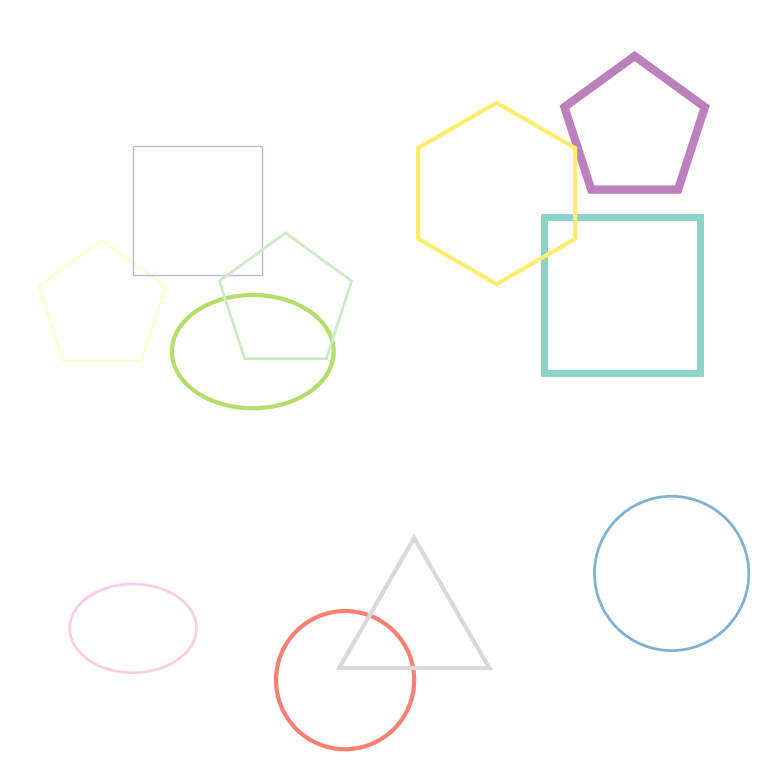[{"shape": "square", "thickness": 2.5, "radius": 0.51, "center": [0.808, 0.616]}, {"shape": "pentagon", "thickness": 0.5, "radius": 0.43, "center": [0.133, 0.601]}, {"shape": "square", "thickness": 0.5, "radius": 0.42, "center": [0.256, 0.727]}, {"shape": "circle", "thickness": 1.5, "radius": 0.45, "center": [0.448, 0.117]}, {"shape": "circle", "thickness": 1, "radius": 0.5, "center": [0.872, 0.255]}, {"shape": "oval", "thickness": 1.5, "radius": 0.53, "center": [0.328, 0.543]}, {"shape": "oval", "thickness": 1, "radius": 0.41, "center": [0.173, 0.184]}, {"shape": "triangle", "thickness": 1.5, "radius": 0.56, "center": [0.538, 0.189]}, {"shape": "pentagon", "thickness": 3, "radius": 0.48, "center": [0.824, 0.831]}, {"shape": "pentagon", "thickness": 1, "radius": 0.45, "center": [0.371, 0.607]}, {"shape": "hexagon", "thickness": 1.5, "radius": 0.59, "center": [0.645, 0.749]}]